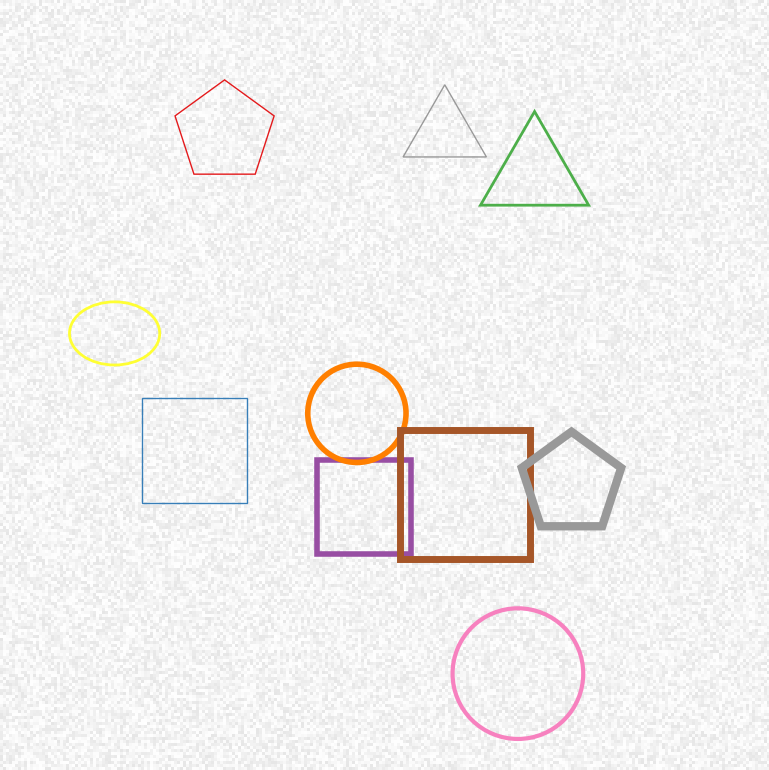[{"shape": "pentagon", "thickness": 0.5, "radius": 0.34, "center": [0.292, 0.829]}, {"shape": "square", "thickness": 0.5, "radius": 0.34, "center": [0.252, 0.415]}, {"shape": "triangle", "thickness": 1, "radius": 0.41, "center": [0.694, 0.774]}, {"shape": "square", "thickness": 2, "radius": 0.31, "center": [0.472, 0.342]}, {"shape": "circle", "thickness": 2, "radius": 0.32, "center": [0.464, 0.463]}, {"shape": "oval", "thickness": 1, "radius": 0.29, "center": [0.149, 0.567]}, {"shape": "square", "thickness": 2.5, "radius": 0.42, "center": [0.604, 0.357]}, {"shape": "circle", "thickness": 1.5, "radius": 0.42, "center": [0.673, 0.125]}, {"shape": "pentagon", "thickness": 3, "radius": 0.34, "center": [0.742, 0.371]}, {"shape": "triangle", "thickness": 0.5, "radius": 0.31, "center": [0.578, 0.827]}]